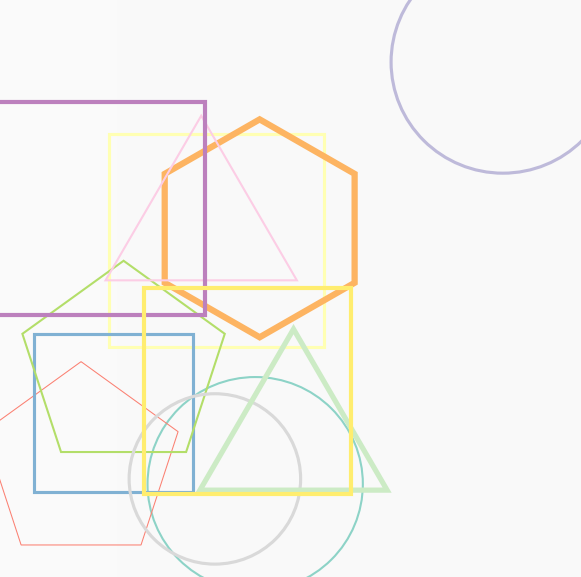[{"shape": "circle", "thickness": 1, "radius": 0.93, "center": [0.439, 0.161]}, {"shape": "square", "thickness": 1.5, "radius": 0.92, "center": [0.372, 0.583]}, {"shape": "circle", "thickness": 1.5, "radius": 0.96, "center": [0.865, 0.892]}, {"shape": "pentagon", "thickness": 0.5, "radius": 0.88, "center": [0.139, 0.197]}, {"shape": "square", "thickness": 1.5, "radius": 0.68, "center": [0.195, 0.284]}, {"shape": "hexagon", "thickness": 3, "radius": 0.94, "center": [0.447, 0.604]}, {"shape": "pentagon", "thickness": 1, "radius": 0.92, "center": [0.213, 0.365]}, {"shape": "triangle", "thickness": 1, "radius": 0.95, "center": [0.346, 0.609]}, {"shape": "circle", "thickness": 1.5, "radius": 0.74, "center": [0.37, 0.17]}, {"shape": "square", "thickness": 2, "radius": 0.92, "center": [0.169, 0.638]}, {"shape": "triangle", "thickness": 2.5, "radius": 0.93, "center": [0.505, 0.243]}, {"shape": "square", "thickness": 2, "radius": 0.89, "center": [0.426, 0.322]}]